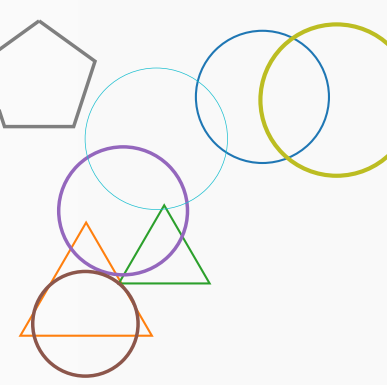[{"shape": "circle", "thickness": 1.5, "radius": 0.86, "center": [0.677, 0.748]}, {"shape": "triangle", "thickness": 1.5, "radius": 0.98, "center": [0.222, 0.226]}, {"shape": "triangle", "thickness": 1.5, "radius": 0.68, "center": [0.424, 0.331]}, {"shape": "circle", "thickness": 2.5, "radius": 0.83, "center": [0.318, 0.452]}, {"shape": "circle", "thickness": 2.5, "radius": 0.68, "center": [0.22, 0.159]}, {"shape": "pentagon", "thickness": 2.5, "radius": 0.76, "center": [0.101, 0.794]}, {"shape": "circle", "thickness": 3, "radius": 0.98, "center": [0.869, 0.74]}, {"shape": "circle", "thickness": 0.5, "radius": 0.92, "center": [0.403, 0.64]}]